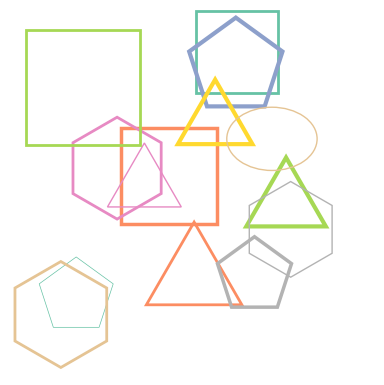[{"shape": "square", "thickness": 2, "radius": 0.53, "center": [0.616, 0.865]}, {"shape": "pentagon", "thickness": 0.5, "radius": 0.51, "center": [0.198, 0.232]}, {"shape": "triangle", "thickness": 2, "radius": 0.72, "center": [0.504, 0.28]}, {"shape": "square", "thickness": 2.5, "radius": 0.62, "center": [0.439, 0.544]}, {"shape": "pentagon", "thickness": 3, "radius": 0.64, "center": [0.613, 0.827]}, {"shape": "triangle", "thickness": 1, "radius": 0.55, "center": [0.375, 0.518]}, {"shape": "hexagon", "thickness": 2, "radius": 0.66, "center": [0.304, 0.563]}, {"shape": "square", "thickness": 2, "radius": 0.74, "center": [0.216, 0.773]}, {"shape": "triangle", "thickness": 3, "radius": 0.6, "center": [0.743, 0.472]}, {"shape": "triangle", "thickness": 3, "radius": 0.56, "center": [0.559, 0.682]}, {"shape": "oval", "thickness": 1, "radius": 0.59, "center": [0.706, 0.639]}, {"shape": "hexagon", "thickness": 2, "radius": 0.69, "center": [0.158, 0.183]}, {"shape": "pentagon", "thickness": 2.5, "radius": 0.51, "center": [0.661, 0.284]}, {"shape": "hexagon", "thickness": 1, "radius": 0.62, "center": [0.755, 0.404]}]